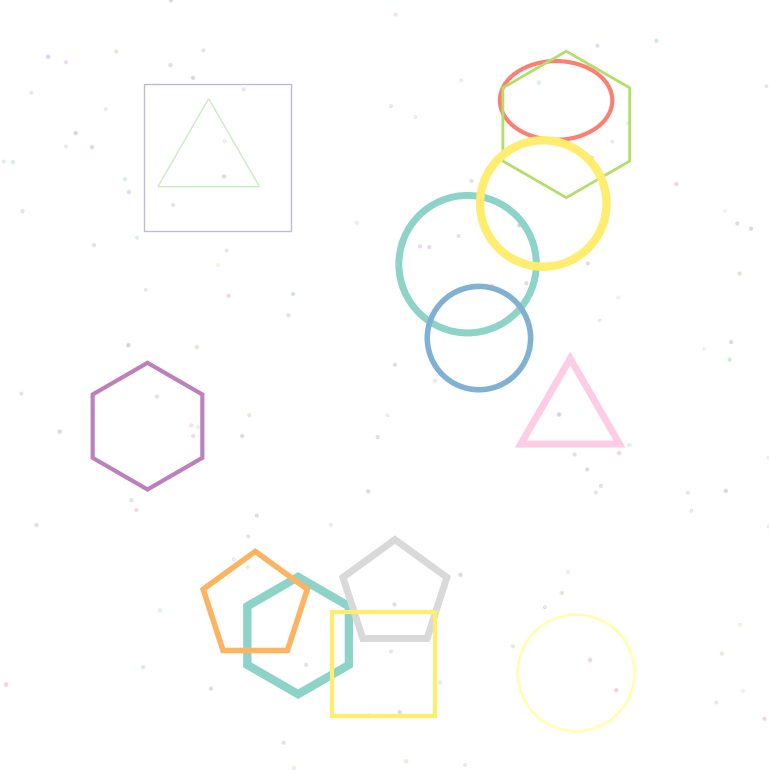[{"shape": "hexagon", "thickness": 3, "radius": 0.38, "center": [0.387, 0.175]}, {"shape": "circle", "thickness": 2.5, "radius": 0.45, "center": [0.607, 0.657]}, {"shape": "circle", "thickness": 1, "radius": 0.38, "center": [0.748, 0.126]}, {"shape": "square", "thickness": 0.5, "radius": 0.48, "center": [0.282, 0.795]}, {"shape": "oval", "thickness": 1.5, "radius": 0.37, "center": [0.722, 0.87]}, {"shape": "circle", "thickness": 2, "radius": 0.34, "center": [0.622, 0.561]}, {"shape": "pentagon", "thickness": 2, "radius": 0.36, "center": [0.331, 0.213]}, {"shape": "hexagon", "thickness": 1, "radius": 0.48, "center": [0.735, 0.838]}, {"shape": "triangle", "thickness": 2.5, "radius": 0.37, "center": [0.74, 0.46]}, {"shape": "pentagon", "thickness": 2.5, "radius": 0.35, "center": [0.513, 0.228]}, {"shape": "hexagon", "thickness": 1.5, "radius": 0.41, "center": [0.192, 0.447]}, {"shape": "triangle", "thickness": 0.5, "radius": 0.38, "center": [0.271, 0.796]}, {"shape": "circle", "thickness": 3, "radius": 0.41, "center": [0.706, 0.736]}, {"shape": "square", "thickness": 1.5, "radius": 0.33, "center": [0.498, 0.138]}]